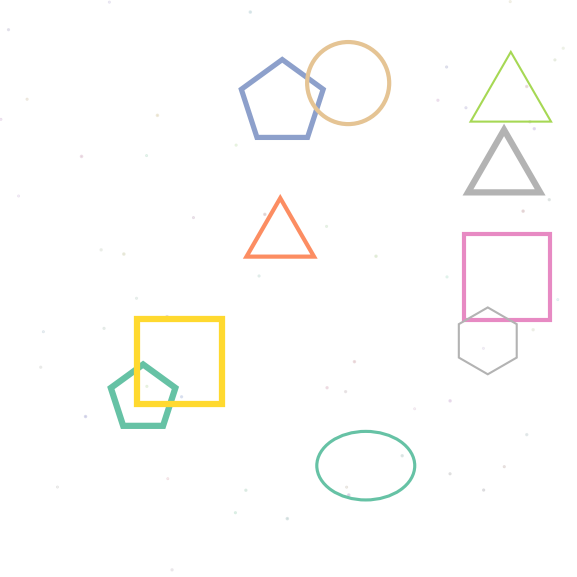[{"shape": "oval", "thickness": 1.5, "radius": 0.42, "center": [0.633, 0.193]}, {"shape": "pentagon", "thickness": 3, "radius": 0.29, "center": [0.248, 0.309]}, {"shape": "triangle", "thickness": 2, "radius": 0.34, "center": [0.485, 0.589]}, {"shape": "pentagon", "thickness": 2.5, "radius": 0.37, "center": [0.489, 0.821]}, {"shape": "square", "thickness": 2, "radius": 0.37, "center": [0.878, 0.519]}, {"shape": "triangle", "thickness": 1, "radius": 0.4, "center": [0.885, 0.829]}, {"shape": "square", "thickness": 3, "radius": 0.37, "center": [0.311, 0.373]}, {"shape": "circle", "thickness": 2, "radius": 0.36, "center": [0.603, 0.855]}, {"shape": "triangle", "thickness": 3, "radius": 0.36, "center": [0.873, 0.702]}, {"shape": "hexagon", "thickness": 1, "radius": 0.29, "center": [0.845, 0.409]}]